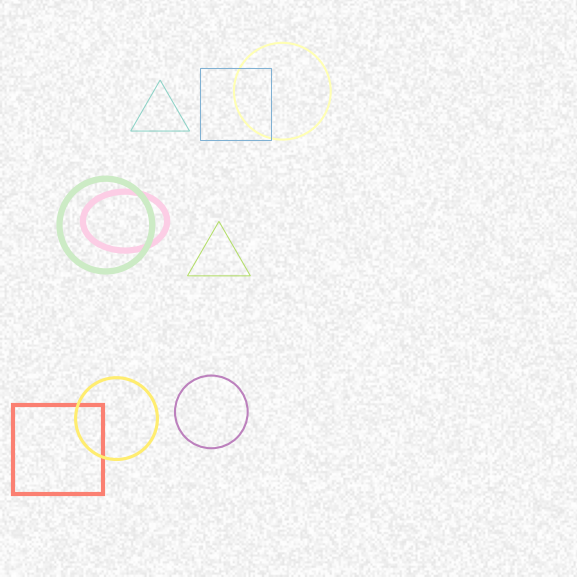[{"shape": "triangle", "thickness": 0.5, "radius": 0.29, "center": [0.277, 0.802]}, {"shape": "circle", "thickness": 1, "radius": 0.42, "center": [0.489, 0.841]}, {"shape": "square", "thickness": 2, "radius": 0.39, "center": [0.101, 0.221]}, {"shape": "square", "thickness": 0.5, "radius": 0.31, "center": [0.408, 0.819]}, {"shape": "triangle", "thickness": 0.5, "radius": 0.31, "center": [0.379, 0.553]}, {"shape": "oval", "thickness": 3, "radius": 0.36, "center": [0.216, 0.616]}, {"shape": "circle", "thickness": 1, "radius": 0.31, "center": [0.366, 0.286]}, {"shape": "circle", "thickness": 3, "radius": 0.4, "center": [0.183, 0.609]}, {"shape": "circle", "thickness": 1.5, "radius": 0.35, "center": [0.202, 0.274]}]